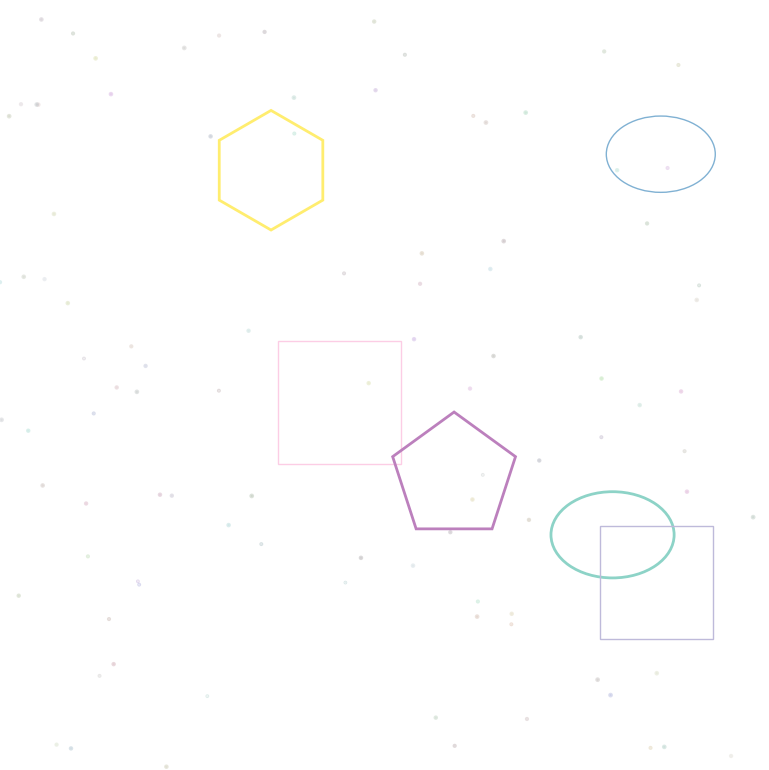[{"shape": "oval", "thickness": 1, "radius": 0.4, "center": [0.796, 0.305]}, {"shape": "square", "thickness": 0.5, "radius": 0.37, "center": [0.853, 0.244]}, {"shape": "oval", "thickness": 0.5, "radius": 0.35, "center": [0.858, 0.8]}, {"shape": "square", "thickness": 0.5, "radius": 0.4, "center": [0.441, 0.477]}, {"shape": "pentagon", "thickness": 1, "radius": 0.42, "center": [0.59, 0.381]}, {"shape": "hexagon", "thickness": 1, "radius": 0.39, "center": [0.352, 0.779]}]